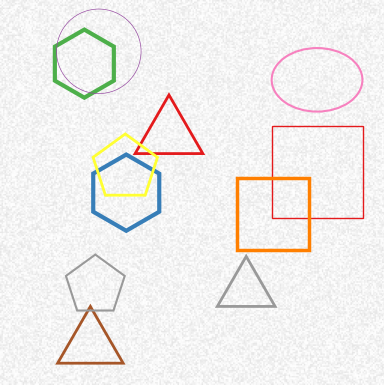[{"shape": "square", "thickness": 1, "radius": 0.59, "center": [0.825, 0.553]}, {"shape": "triangle", "thickness": 2, "radius": 0.51, "center": [0.439, 0.652]}, {"shape": "hexagon", "thickness": 3, "radius": 0.49, "center": [0.328, 0.5]}, {"shape": "hexagon", "thickness": 3, "radius": 0.44, "center": [0.219, 0.835]}, {"shape": "circle", "thickness": 0.5, "radius": 0.55, "center": [0.257, 0.867]}, {"shape": "square", "thickness": 2.5, "radius": 0.47, "center": [0.71, 0.443]}, {"shape": "pentagon", "thickness": 2, "radius": 0.44, "center": [0.325, 0.564]}, {"shape": "triangle", "thickness": 2, "radius": 0.49, "center": [0.235, 0.106]}, {"shape": "oval", "thickness": 1.5, "radius": 0.59, "center": [0.823, 0.793]}, {"shape": "triangle", "thickness": 2, "radius": 0.43, "center": [0.639, 0.247]}, {"shape": "pentagon", "thickness": 1.5, "radius": 0.4, "center": [0.248, 0.258]}]